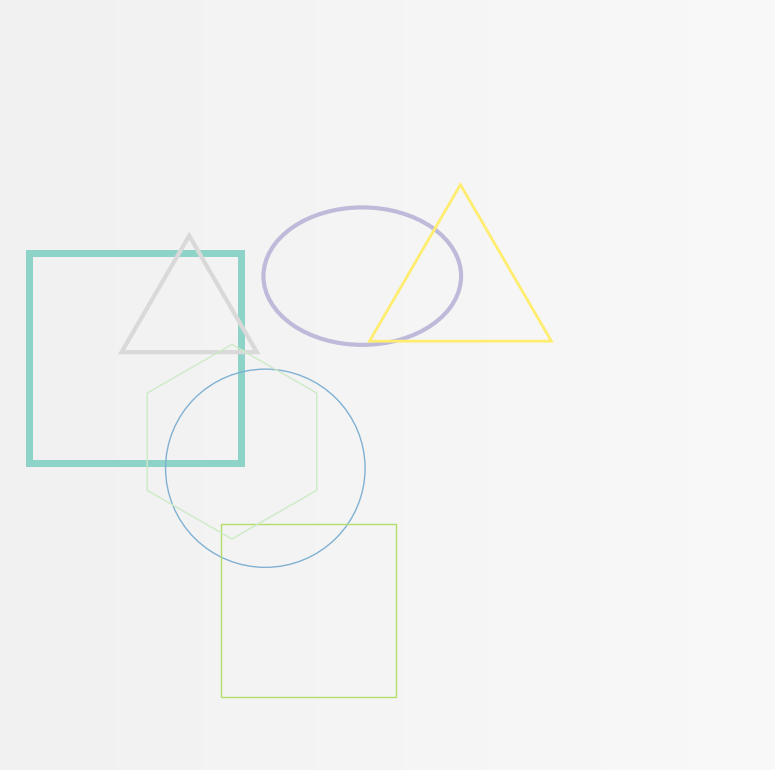[{"shape": "square", "thickness": 2.5, "radius": 0.68, "center": [0.174, 0.535]}, {"shape": "oval", "thickness": 1.5, "radius": 0.64, "center": [0.467, 0.641]}, {"shape": "circle", "thickness": 0.5, "radius": 0.64, "center": [0.342, 0.392]}, {"shape": "square", "thickness": 0.5, "radius": 0.56, "center": [0.398, 0.207]}, {"shape": "triangle", "thickness": 1.5, "radius": 0.5, "center": [0.244, 0.593]}, {"shape": "hexagon", "thickness": 0.5, "radius": 0.63, "center": [0.299, 0.426]}, {"shape": "triangle", "thickness": 1, "radius": 0.68, "center": [0.594, 0.625]}]